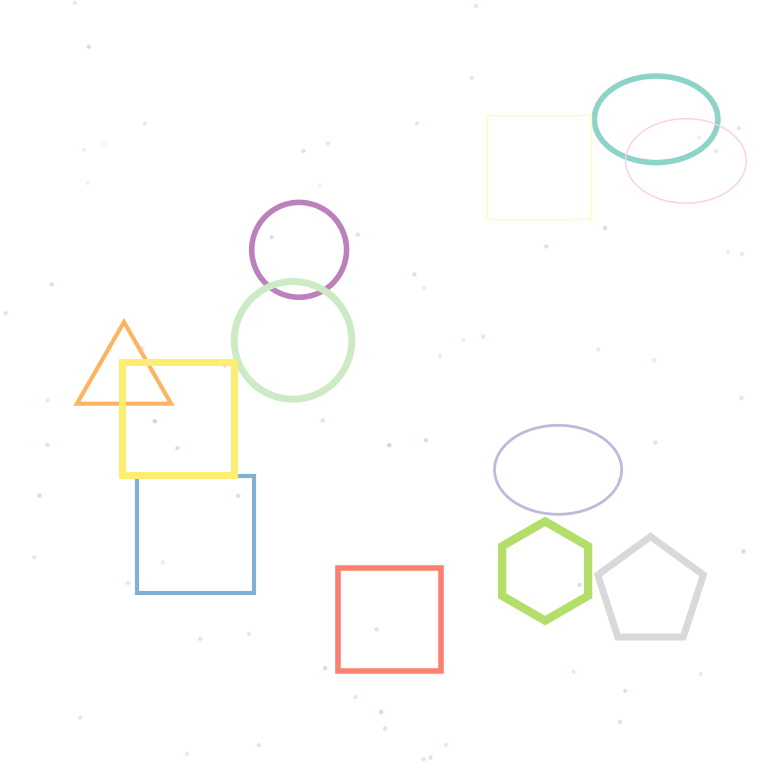[{"shape": "oval", "thickness": 2, "radius": 0.4, "center": [0.852, 0.845]}, {"shape": "square", "thickness": 0.5, "radius": 0.34, "center": [0.7, 0.783]}, {"shape": "oval", "thickness": 1, "radius": 0.41, "center": [0.725, 0.39]}, {"shape": "square", "thickness": 2, "radius": 0.34, "center": [0.506, 0.196]}, {"shape": "square", "thickness": 1.5, "radius": 0.38, "center": [0.254, 0.306]}, {"shape": "triangle", "thickness": 1.5, "radius": 0.35, "center": [0.161, 0.511]}, {"shape": "hexagon", "thickness": 3, "radius": 0.32, "center": [0.708, 0.258]}, {"shape": "oval", "thickness": 0.5, "radius": 0.39, "center": [0.891, 0.791]}, {"shape": "pentagon", "thickness": 2.5, "radius": 0.36, "center": [0.845, 0.231]}, {"shape": "circle", "thickness": 2, "radius": 0.31, "center": [0.388, 0.676]}, {"shape": "circle", "thickness": 2.5, "radius": 0.38, "center": [0.381, 0.558]}, {"shape": "square", "thickness": 2.5, "radius": 0.36, "center": [0.231, 0.457]}]